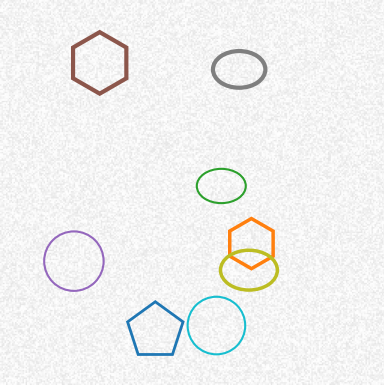[{"shape": "pentagon", "thickness": 2, "radius": 0.38, "center": [0.403, 0.141]}, {"shape": "hexagon", "thickness": 2.5, "radius": 0.33, "center": [0.653, 0.367]}, {"shape": "oval", "thickness": 1.5, "radius": 0.32, "center": [0.575, 0.517]}, {"shape": "circle", "thickness": 1.5, "radius": 0.39, "center": [0.192, 0.322]}, {"shape": "hexagon", "thickness": 3, "radius": 0.4, "center": [0.259, 0.837]}, {"shape": "oval", "thickness": 3, "radius": 0.34, "center": [0.621, 0.82]}, {"shape": "oval", "thickness": 2.5, "radius": 0.37, "center": [0.647, 0.298]}, {"shape": "circle", "thickness": 1.5, "radius": 0.37, "center": [0.562, 0.154]}]